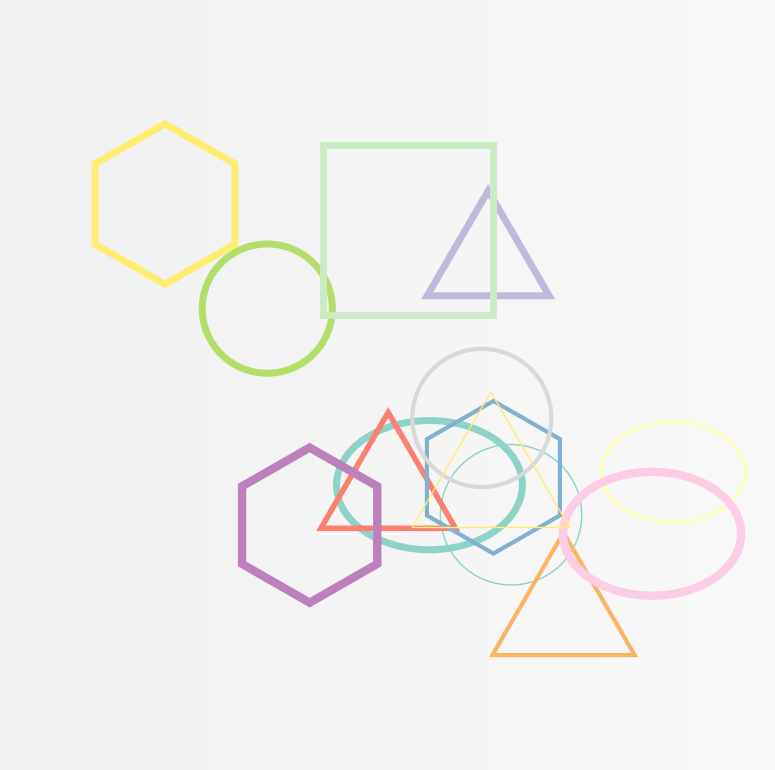[{"shape": "oval", "thickness": 2.5, "radius": 0.6, "center": [0.554, 0.37]}, {"shape": "circle", "thickness": 0.5, "radius": 0.46, "center": [0.659, 0.331]}, {"shape": "oval", "thickness": 1, "radius": 0.47, "center": [0.869, 0.387]}, {"shape": "triangle", "thickness": 2.5, "radius": 0.45, "center": [0.63, 0.661]}, {"shape": "triangle", "thickness": 2, "radius": 0.5, "center": [0.501, 0.364]}, {"shape": "hexagon", "thickness": 1.5, "radius": 0.5, "center": [0.637, 0.38]}, {"shape": "triangle", "thickness": 1.5, "radius": 0.53, "center": [0.727, 0.202]}, {"shape": "circle", "thickness": 2.5, "radius": 0.42, "center": [0.345, 0.599]}, {"shape": "oval", "thickness": 3, "radius": 0.57, "center": [0.841, 0.307]}, {"shape": "circle", "thickness": 1.5, "radius": 0.45, "center": [0.622, 0.457]}, {"shape": "hexagon", "thickness": 3, "radius": 0.5, "center": [0.4, 0.318]}, {"shape": "square", "thickness": 2.5, "radius": 0.55, "center": [0.527, 0.701]}, {"shape": "triangle", "thickness": 0.5, "radius": 0.59, "center": [0.633, 0.374]}, {"shape": "hexagon", "thickness": 2.5, "radius": 0.52, "center": [0.213, 0.735]}]